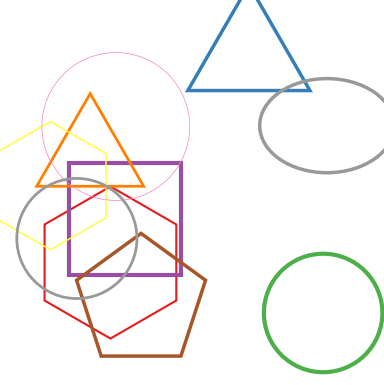[{"shape": "hexagon", "thickness": 1.5, "radius": 0.99, "center": [0.287, 0.318]}, {"shape": "triangle", "thickness": 2.5, "radius": 0.92, "center": [0.646, 0.856]}, {"shape": "circle", "thickness": 3, "radius": 0.77, "center": [0.839, 0.187]}, {"shape": "square", "thickness": 3, "radius": 0.73, "center": [0.325, 0.431]}, {"shape": "triangle", "thickness": 2, "radius": 0.8, "center": [0.234, 0.596]}, {"shape": "hexagon", "thickness": 1, "radius": 0.83, "center": [0.131, 0.518]}, {"shape": "pentagon", "thickness": 2.5, "radius": 0.88, "center": [0.366, 0.218]}, {"shape": "circle", "thickness": 0.5, "radius": 0.96, "center": [0.301, 0.671]}, {"shape": "oval", "thickness": 2.5, "radius": 0.87, "center": [0.849, 0.674]}, {"shape": "circle", "thickness": 2, "radius": 0.78, "center": [0.2, 0.381]}]